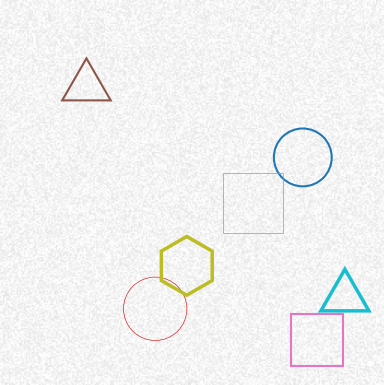[{"shape": "circle", "thickness": 1.5, "radius": 0.38, "center": [0.786, 0.591]}, {"shape": "square", "thickness": 0.5, "radius": 0.39, "center": [0.656, 0.472]}, {"shape": "circle", "thickness": 0.5, "radius": 0.41, "center": [0.403, 0.198]}, {"shape": "triangle", "thickness": 1.5, "radius": 0.36, "center": [0.225, 0.776]}, {"shape": "square", "thickness": 1.5, "radius": 0.34, "center": [0.824, 0.117]}, {"shape": "hexagon", "thickness": 2.5, "radius": 0.38, "center": [0.485, 0.31]}, {"shape": "triangle", "thickness": 2.5, "radius": 0.36, "center": [0.896, 0.229]}]